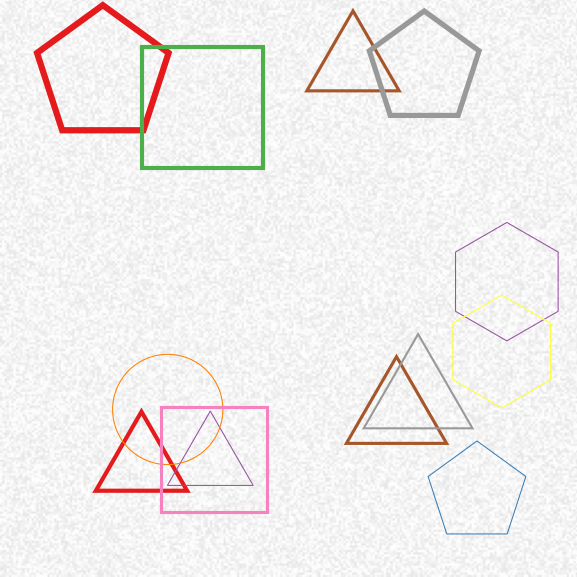[{"shape": "triangle", "thickness": 2, "radius": 0.46, "center": [0.245, 0.195]}, {"shape": "pentagon", "thickness": 3, "radius": 0.6, "center": [0.178, 0.87]}, {"shape": "pentagon", "thickness": 0.5, "radius": 0.44, "center": [0.826, 0.147]}, {"shape": "square", "thickness": 2, "radius": 0.52, "center": [0.35, 0.812]}, {"shape": "triangle", "thickness": 0.5, "radius": 0.43, "center": [0.364, 0.201]}, {"shape": "hexagon", "thickness": 0.5, "radius": 0.51, "center": [0.878, 0.511]}, {"shape": "circle", "thickness": 0.5, "radius": 0.48, "center": [0.29, 0.29]}, {"shape": "hexagon", "thickness": 0.5, "radius": 0.49, "center": [0.869, 0.39]}, {"shape": "triangle", "thickness": 1.5, "radius": 0.5, "center": [0.687, 0.281]}, {"shape": "triangle", "thickness": 1.5, "radius": 0.46, "center": [0.611, 0.888]}, {"shape": "square", "thickness": 1.5, "radius": 0.46, "center": [0.37, 0.204]}, {"shape": "pentagon", "thickness": 2.5, "radius": 0.5, "center": [0.735, 0.88]}, {"shape": "triangle", "thickness": 1, "radius": 0.54, "center": [0.724, 0.312]}]